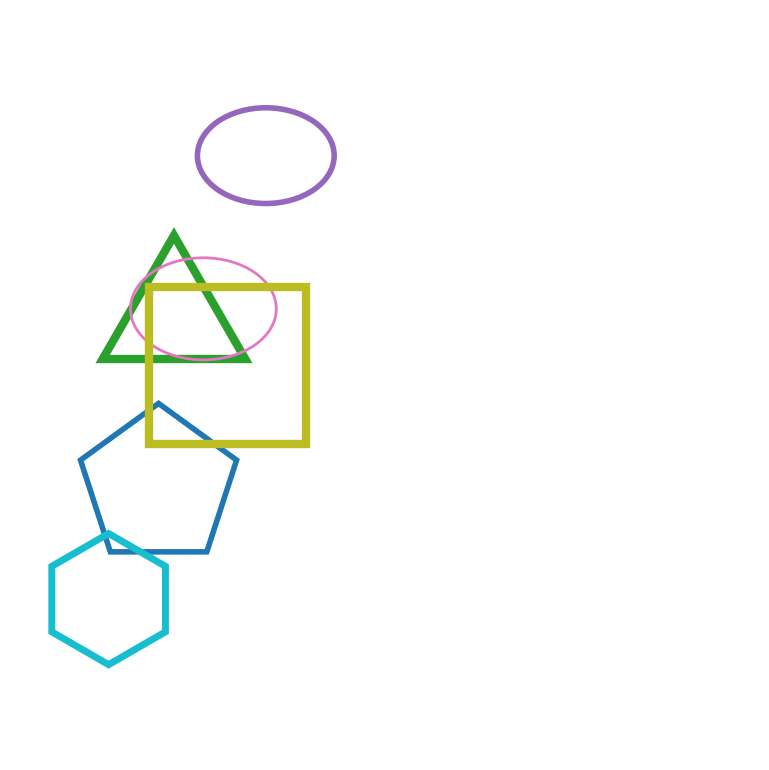[{"shape": "pentagon", "thickness": 2, "radius": 0.53, "center": [0.206, 0.37]}, {"shape": "triangle", "thickness": 3, "radius": 0.53, "center": [0.226, 0.587]}, {"shape": "oval", "thickness": 2, "radius": 0.44, "center": [0.345, 0.798]}, {"shape": "oval", "thickness": 1, "radius": 0.47, "center": [0.264, 0.599]}, {"shape": "square", "thickness": 3, "radius": 0.51, "center": [0.296, 0.525]}, {"shape": "hexagon", "thickness": 2.5, "radius": 0.43, "center": [0.141, 0.222]}]